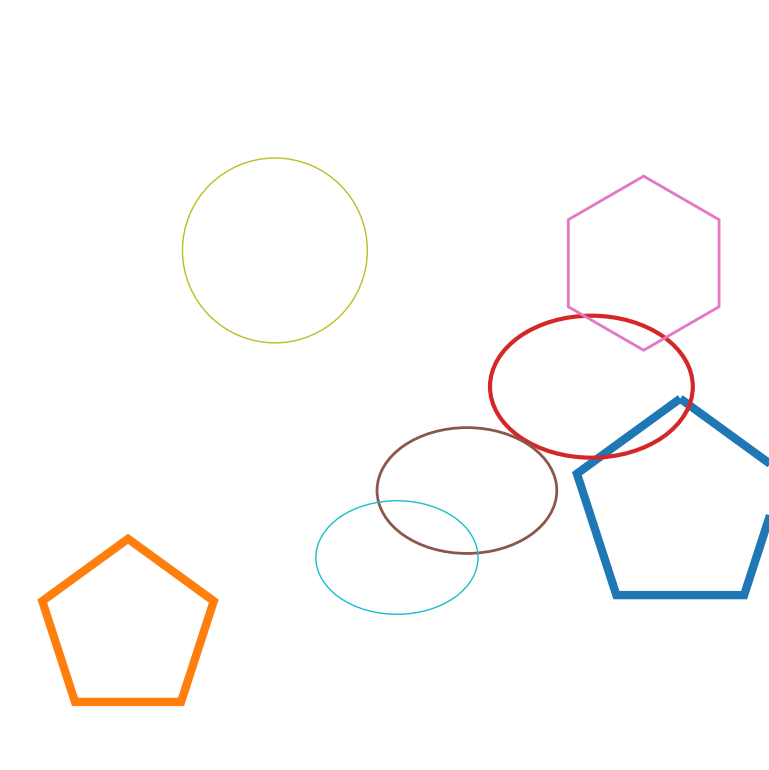[{"shape": "pentagon", "thickness": 3, "radius": 0.71, "center": [0.883, 0.341]}, {"shape": "pentagon", "thickness": 3, "radius": 0.59, "center": [0.166, 0.183]}, {"shape": "oval", "thickness": 1.5, "radius": 0.66, "center": [0.768, 0.498]}, {"shape": "oval", "thickness": 1, "radius": 0.58, "center": [0.606, 0.363]}, {"shape": "hexagon", "thickness": 1, "radius": 0.57, "center": [0.836, 0.658]}, {"shape": "circle", "thickness": 0.5, "radius": 0.6, "center": [0.357, 0.675]}, {"shape": "oval", "thickness": 0.5, "radius": 0.53, "center": [0.516, 0.276]}]